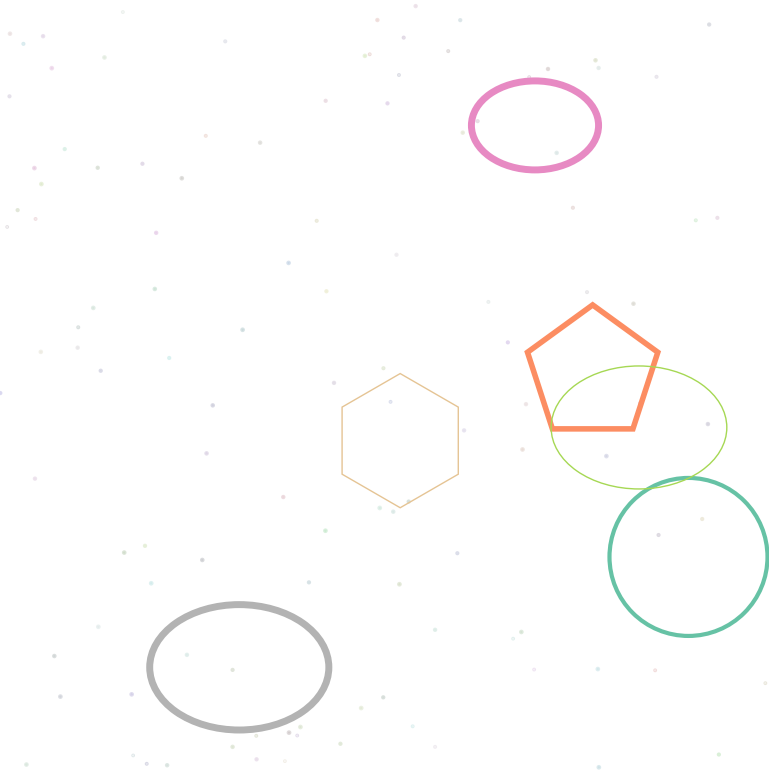[{"shape": "circle", "thickness": 1.5, "radius": 0.51, "center": [0.894, 0.277]}, {"shape": "pentagon", "thickness": 2, "radius": 0.44, "center": [0.77, 0.515]}, {"shape": "oval", "thickness": 2.5, "radius": 0.41, "center": [0.695, 0.837]}, {"shape": "oval", "thickness": 0.5, "radius": 0.57, "center": [0.83, 0.445]}, {"shape": "hexagon", "thickness": 0.5, "radius": 0.44, "center": [0.52, 0.428]}, {"shape": "oval", "thickness": 2.5, "radius": 0.58, "center": [0.311, 0.133]}]